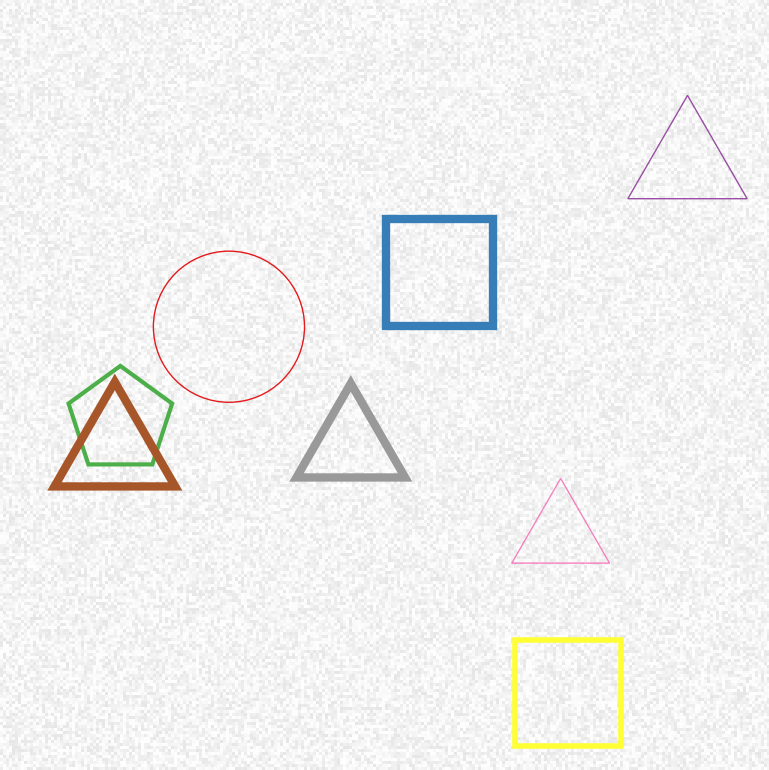[{"shape": "circle", "thickness": 0.5, "radius": 0.49, "center": [0.297, 0.576]}, {"shape": "square", "thickness": 3, "radius": 0.35, "center": [0.57, 0.646]}, {"shape": "pentagon", "thickness": 1.5, "radius": 0.35, "center": [0.156, 0.454]}, {"shape": "triangle", "thickness": 0.5, "radius": 0.45, "center": [0.893, 0.787]}, {"shape": "square", "thickness": 2, "radius": 0.34, "center": [0.738, 0.1]}, {"shape": "triangle", "thickness": 3, "radius": 0.45, "center": [0.149, 0.414]}, {"shape": "triangle", "thickness": 0.5, "radius": 0.37, "center": [0.728, 0.305]}, {"shape": "triangle", "thickness": 3, "radius": 0.41, "center": [0.456, 0.421]}]